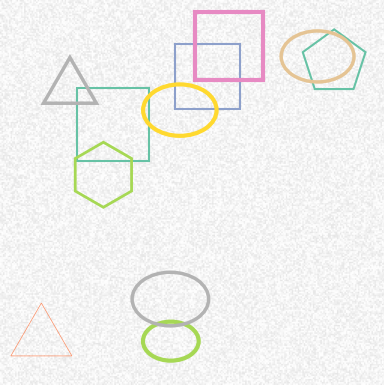[{"shape": "pentagon", "thickness": 1.5, "radius": 0.43, "center": [0.868, 0.838]}, {"shape": "square", "thickness": 1.5, "radius": 0.47, "center": [0.293, 0.677]}, {"shape": "triangle", "thickness": 0.5, "radius": 0.46, "center": [0.107, 0.121]}, {"shape": "square", "thickness": 1.5, "radius": 0.42, "center": [0.538, 0.802]}, {"shape": "square", "thickness": 3, "radius": 0.44, "center": [0.594, 0.88]}, {"shape": "oval", "thickness": 3, "radius": 0.36, "center": [0.444, 0.114]}, {"shape": "hexagon", "thickness": 2, "radius": 0.42, "center": [0.269, 0.546]}, {"shape": "oval", "thickness": 3, "radius": 0.48, "center": [0.467, 0.714]}, {"shape": "oval", "thickness": 2.5, "radius": 0.47, "center": [0.825, 0.853]}, {"shape": "triangle", "thickness": 2.5, "radius": 0.4, "center": [0.182, 0.771]}, {"shape": "oval", "thickness": 2.5, "radius": 0.5, "center": [0.443, 0.223]}]